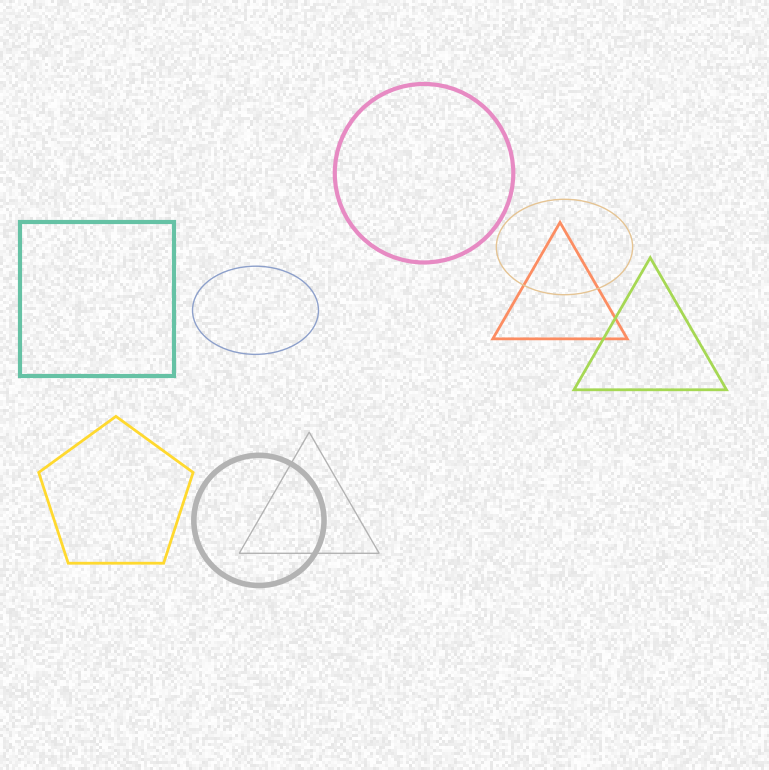[{"shape": "square", "thickness": 1.5, "radius": 0.5, "center": [0.126, 0.611]}, {"shape": "triangle", "thickness": 1, "radius": 0.5, "center": [0.727, 0.61]}, {"shape": "oval", "thickness": 0.5, "radius": 0.41, "center": [0.332, 0.597]}, {"shape": "circle", "thickness": 1.5, "radius": 0.58, "center": [0.551, 0.775]}, {"shape": "triangle", "thickness": 1, "radius": 0.57, "center": [0.844, 0.551]}, {"shape": "pentagon", "thickness": 1, "radius": 0.53, "center": [0.151, 0.354]}, {"shape": "oval", "thickness": 0.5, "radius": 0.44, "center": [0.733, 0.679]}, {"shape": "triangle", "thickness": 0.5, "radius": 0.52, "center": [0.402, 0.334]}, {"shape": "circle", "thickness": 2, "radius": 0.42, "center": [0.336, 0.324]}]